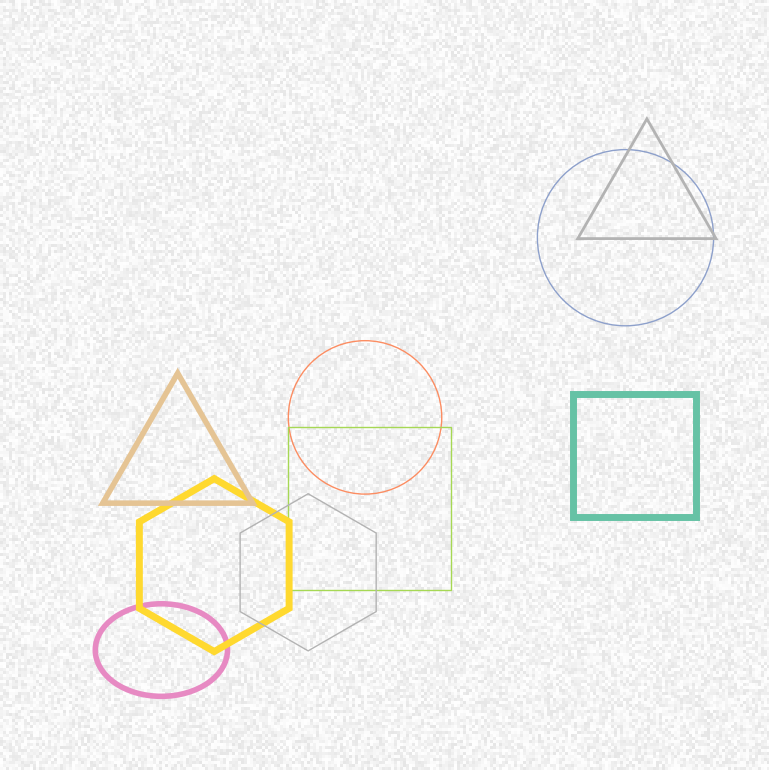[{"shape": "square", "thickness": 2.5, "radius": 0.4, "center": [0.824, 0.408]}, {"shape": "circle", "thickness": 0.5, "radius": 0.5, "center": [0.474, 0.458]}, {"shape": "circle", "thickness": 0.5, "radius": 0.57, "center": [0.812, 0.691]}, {"shape": "oval", "thickness": 2, "radius": 0.43, "center": [0.21, 0.156]}, {"shape": "square", "thickness": 0.5, "radius": 0.53, "center": [0.48, 0.339]}, {"shape": "hexagon", "thickness": 2.5, "radius": 0.56, "center": [0.278, 0.266]}, {"shape": "triangle", "thickness": 2, "radius": 0.56, "center": [0.231, 0.403]}, {"shape": "hexagon", "thickness": 0.5, "radius": 0.51, "center": [0.4, 0.257]}, {"shape": "triangle", "thickness": 1, "radius": 0.52, "center": [0.84, 0.742]}]